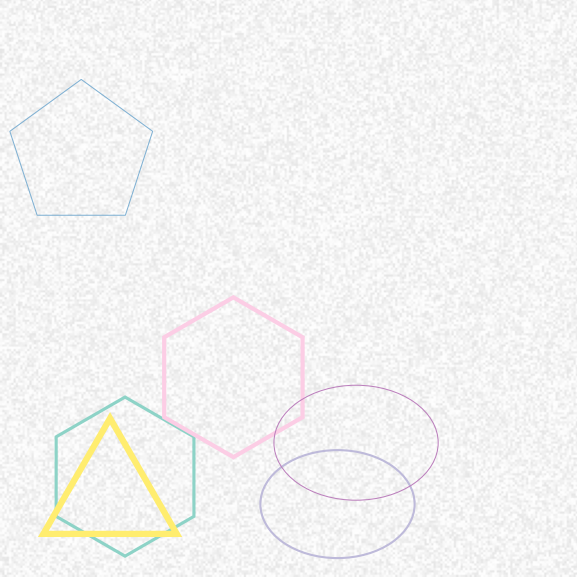[{"shape": "hexagon", "thickness": 1.5, "radius": 0.69, "center": [0.217, 0.174]}, {"shape": "oval", "thickness": 1, "radius": 0.67, "center": [0.584, 0.126]}, {"shape": "pentagon", "thickness": 0.5, "radius": 0.65, "center": [0.141, 0.732]}, {"shape": "hexagon", "thickness": 2, "radius": 0.69, "center": [0.404, 0.346]}, {"shape": "oval", "thickness": 0.5, "radius": 0.71, "center": [0.617, 0.233]}, {"shape": "triangle", "thickness": 3, "radius": 0.67, "center": [0.191, 0.141]}]